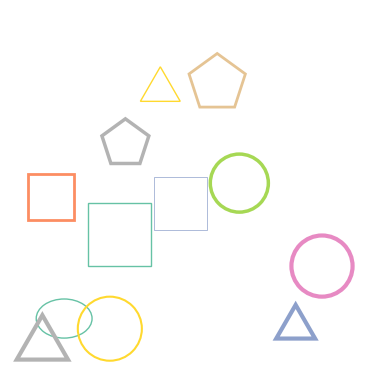[{"shape": "oval", "thickness": 1, "radius": 0.36, "center": [0.167, 0.173]}, {"shape": "square", "thickness": 1, "radius": 0.41, "center": [0.31, 0.391]}, {"shape": "square", "thickness": 2, "radius": 0.3, "center": [0.134, 0.488]}, {"shape": "triangle", "thickness": 3, "radius": 0.29, "center": [0.768, 0.15]}, {"shape": "square", "thickness": 0.5, "radius": 0.35, "center": [0.468, 0.472]}, {"shape": "circle", "thickness": 3, "radius": 0.4, "center": [0.836, 0.309]}, {"shape": "circle", "thickness": 2.5, "radius": 0.38, "center": [0.622, 0.524]}, {"shape": "triangle", "thickness": 1, "radius": 0.3, "center": [0.416, 0.767]}, {"shape": "circle", "thickness": 1.5, "radius": 0.42, "center": [0.285, 0.146]}, {"shape": "pentagon", "thickness": 2, "radius": 0.38, "center": [0.564, 0.784]}, {"shape": "triangle", "thickness": 3, "radius": 0.38, "center": [0.11, 0.104]}, {"shape": "pentagon", "thickness": 2.5, "radius": 0.32, "center": [0.326, 0.627]}]